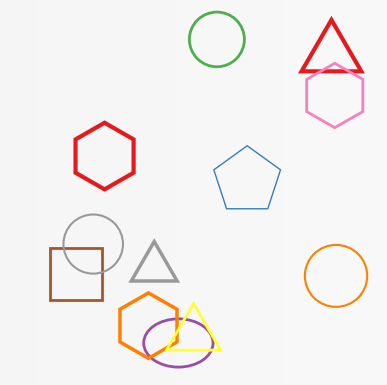[{"shape": "triangle", "thickness": 3, "radius": 0.45, "center": [0.855, 0.859]}, {"shape": "hexagon", "thickness": 3, "radius": 0.43, "center": [0.27, 0.595]}, {"shape": "pentagon", "thickness": 1, "radius": 0.45, "center": [0.638, 0.531]}, {"shape": "circle", "thickness": 2, "radius": 0.36, "center": [0.56, 0.898]}, {"shape": "oval", "thickness": 2, "radius": 0.45, "center": [0.46, 0.109]}, {"shape": "hexagon", "thickness": 2.5, "radius": 0.42, "center": [0.383, 0.154]}, {"shape": "circle", "thickness": 1.5, "radius": 0.4, "center": [0.867, 0.283]}, {"shape": "triangle", "thickness": 2, "radius": 0.4, "center": [0.499, 0.131]}, {"shape": "square", "thickness": 2, "radius": 0.34, "center": [0.196, 0.289]}, {"shape": "hexagon", "thickness": 2, "radius": 0.42, "center": [0.864, 0.752]}, {"shape": "circle", "thickness": 1.5, "radius": 0.38, "center": [0.241, 0.366]}, {"shape": "triangle", "thickness": 2.5, "radius": 0.34, "center": [0.398, 0.304]}]